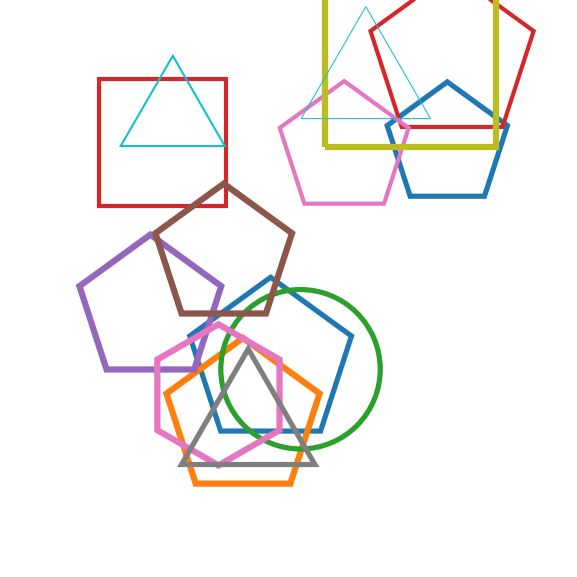[{"shape": "pentagon", "thickness": 2.5, "radius": 0.74, "center": [0.469, 0.372]}, {"shape": "pentagon", "thickness": 2.5, "radius": 0.55, "center": [0.775, 0.748]}, {"shape": "pentagon", "thickness": 3, "radius": 0.7, "center": [0.421, 0.275]}, {"shape": "circle", "thickness": 2.5, "radius": 0.69, "center": [0.52, 0.36]}, {"shape": "square", "thickness": 2, "radius": 0.55, "center": [0.282, 0.753]}, {"shape": "pentagon", "thickness": 2, "radius": 0.74, "center": [0.783, 0.899]}, {"shape": "pentagon", "thickness": 3, "radius": 0.65, "center": [0.26, 0.464]}, {"shape": "pentagon", "thickness": 3, "radius": 0.62, "center": [0.387, 0.557]}, {"shape": "pentagon", "thickness": 2, "radius": 0.59, "center": [0.596, 0.741]}, {"shape": "hexagon", "thickness": 3, "radius": 0.61, "center": [0.378, 0.315]}, {"shape": "triangle", "thickness": 2.5, "radius": 0.67, "center": [0.43, 0.261]}, {"shape": "square", "thickness": 3, "radius": 0.74, "center": [0.711, 0.893]}, {"shape": "triangle", "thickness": 1, "radius": 0.52, "center": [0.299, 0.798]}, {"shape": "triangle", "thickness": 0.5, "radius": 0.65, "center": [0.633, 0.858]}]